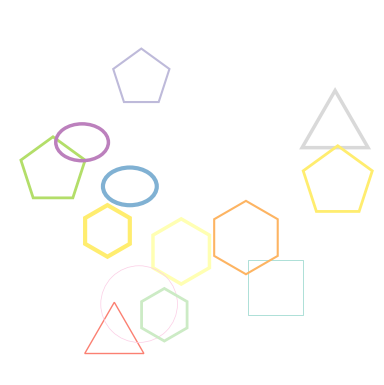[{"shape": "square", "thickness": 0.5, "radius": 0.36, "center": [0.716, 0.253]}, {"shape": "hexagon", "thickness": 2.5, "radius": 0.42, "center": [0.471, 0.347]}, {"shape": "pentagon", "thickness": 1.5, "radius": 0.38, "center": [0.367, 0.797]}, {"shape": "triangle", "thickness": 1, "radius": 0.44, "center": [0.297, 0.126]}, {"shape": "oval", "thickness": 3, "radius": 0.35, "center": [0.337, 0.516]}, {"shape": "hexagon", "thickness": 1.5, "radius": 0.48, "center": [0.639, 0.383]}, {"shape": "pentagon", "thickness": 2, "radius": 0.44, "center": [0.138, 0.557]}, {"shape": "circle", "thickness": 0.5, "radius": 0.5, "center": [0.361, 0.21]}, {"shape": "triangle", "thickness": 2.5, "radius": 0.49, "center": [0.87, 0.666]}, {"shape": "oval", "thickness": 2.5, "radius": 0.34, "center": [0.213, 0.63]}, {"shape": "hexagon", "thickness": 2, "radius": 0.34, "center": [0.427, 0.182]}, {"shape": "hexagon", "thickness": 3, "radius": 0.34, "center": [0.279, 0.4]}, {"shape": "pentagon", "thickness": 2, "radius": 0.47, "center": [0.877, 0.527]}]